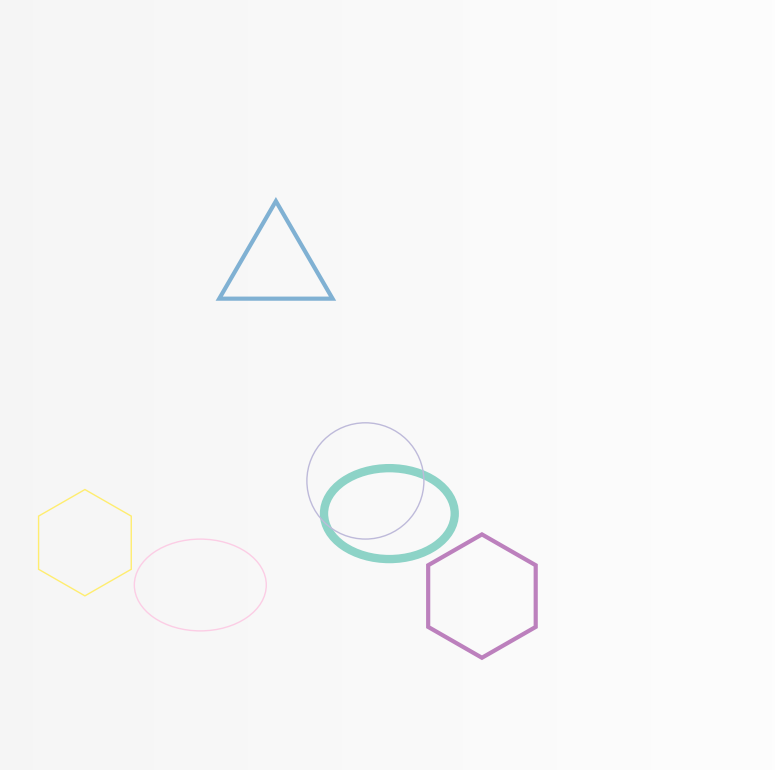[{"shape": "oval", "thickness": 3, "radius": 0.42, "center": [0.502, 0.333]}, {"shape": "circle", "thickness": 0.5, "radius": 0.38, "center": [0.471, 0.375]}, {"shape": "triangle", "thickness": 1.5, "radius": 0.42, "center": [0.356, 0.654]}, {"shape": "oval", "thickness": 0.5, "radius": 0.43, "center": [0.258, 0.24]}, {"shape": "hexagon", "thickness": 1.5, "radius": 0.4, "center": [0.622, 0.226]}, {"shape": "hexagon", "thickness": 0.5, "radius": 0.35, "center": [0.11, 0.295]}]